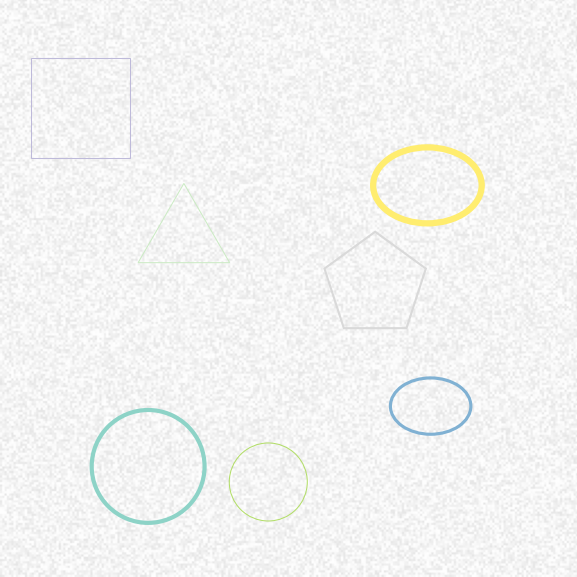[{"shape": "circle", "thickness": 2, "radius": 0.49, "center": [0.257, 0.191]}, {"shape": "square", "thickness": 0.5, "radius": 0.43, "center": [0.139, 0.812]}, {"shape": "oval", "thickness": 1.5, "radius": 0.35, "center": [0.746, 0.296]}, {"shape": "circle", "thickness": 0.5, "radius": 0.34, "center": [0.465, 0.165]}, {"shape": "pentagon", "thickness": 1, "radius": 0.46, "center": [0.65, 0.506]}, {"shape": "triangle", "thickness": 0.5, "radius": 0.46, "center": [0.318, 0.59]}, {"shape": "oval", "thickness": 3, "radius": 0.47, "center": [0.74, 0.678]}]